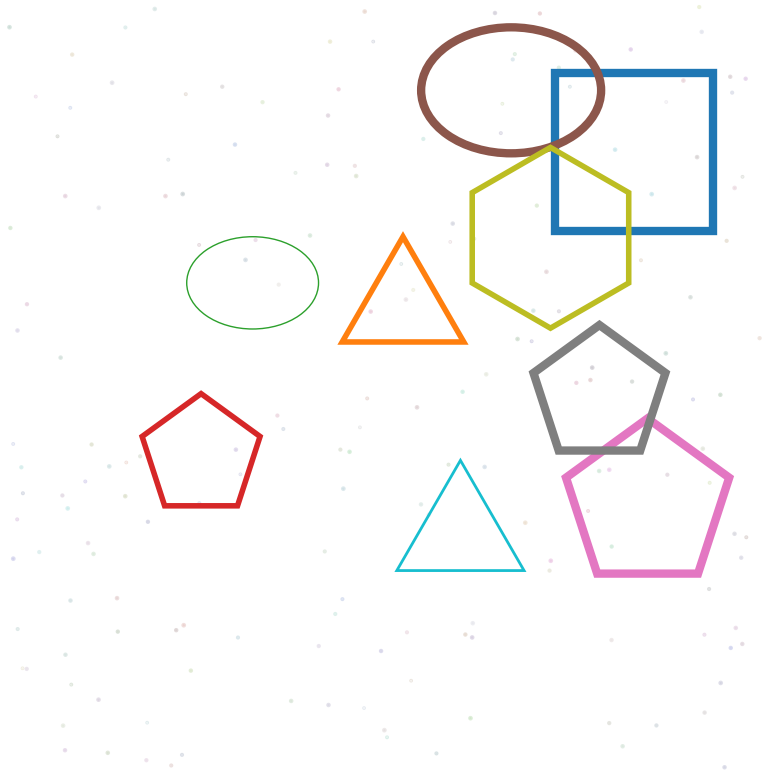[{"shape": "square", "thickness": 3, "radius": 0.51, "center": [0.824, 0.803]}, {"shape": "triangle", "thickness": 2, "radius": 0.46, "center": [0.523, 0.601]}, {"shape": "oval", "thickness": 0.5, "radius": 0.43, "center": [0.328, 0.633]}, {"shape": "pentagon", "thickness": 2, "radius": 0.4, "center": [0.261, 0.408]}, {"shape": "oval", "thickness": 3, "radius": 0.58, "center": [0.664, 0.883]}, {"shape": "pentagon", "thickness": 3, "radius": 0.56, "center": [0.841, 0.345]}, {"shape": "pentagon", "thickness": 3, "radius": 0.45, "center": [0.779, 0.488]}, {"shape": "hexagon", "thickness": 2, "radius": 0.59, "center": [0.715, 0.691]}, {"shape": "triangle", "thickness": 1, "radius": 0.48, "center": [0.598, 0.307]}]